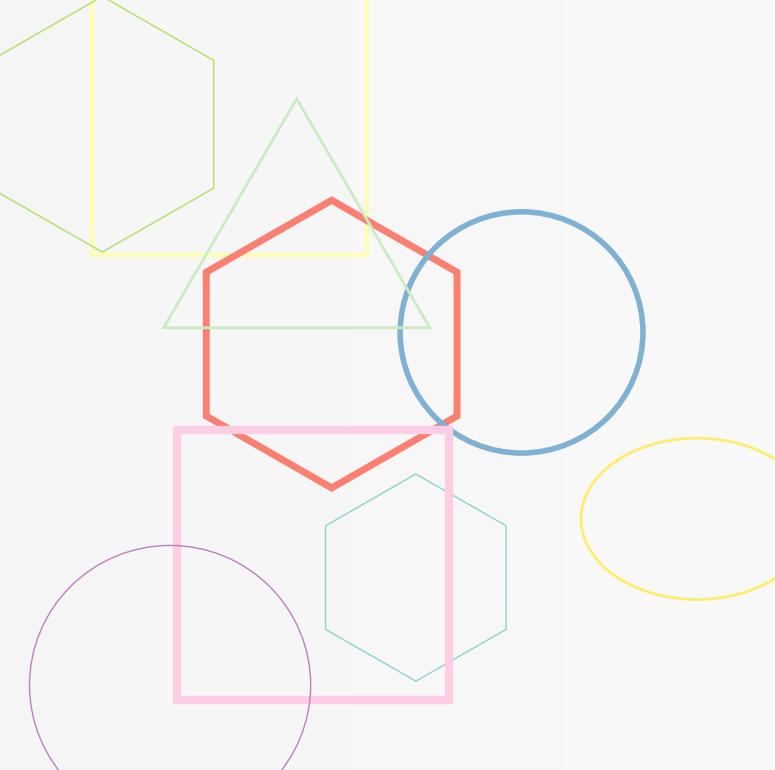[{"shape": "hexagon", "thickness": 0.5, "radius": 0.67, "center": [0.537, 0.25]}, {"shape": "square", "thickness": 1.5, "radius": 0.89, "center": [0.296, 0.846]}, {"shape": "hexagon", "thickness": 2.5, "radius": 0.93, "center": [0.428, 0.553]}, {"shape": "circle", "thickness": 2, "radius": 0.78, "center": [0.673, 0.568]}, {"shape": "hexagon", "thickness": 0.5, "radius": 0.83, "center": [0.132, 0.839]}, {"shape": "square", "thickness": 3, "radius": 0.87, "center": [0.404, 0.266]}, {"shape": "circle", "thickness": 0.5, "radius": 0.91, "center": [0.219, 0.11]}, {"shape": "triangle", "thickness": 1, "radius": 0.99, "center": [0.383, 0.673]}, {"shape": "oval", "thickness": 1, "radius": 0.75, "center": [0.899, 0.326]}]